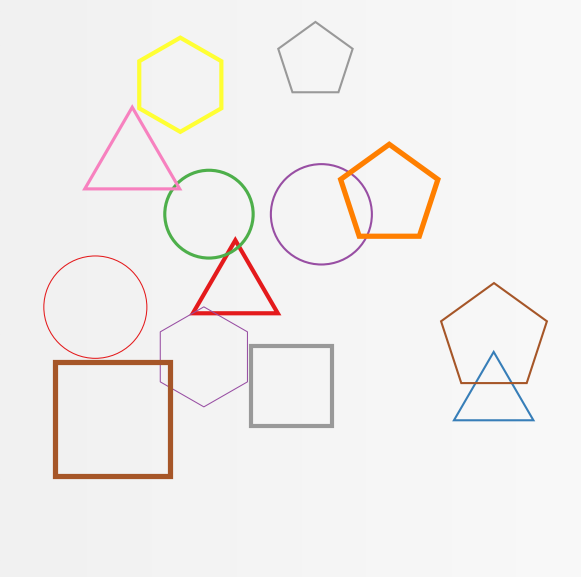[{"shape": "circle", "thickness": 0.5, "radius": 0.44, "center": [0.164, 0.467]}, {"shape": "triangle", "thickness": 2, "radius": 0.42, "center": [0.405, 0.499]}, {"shape": "triangle", "thickness": 1, "radius": 0.39, "center": [0.849, 0.311]}, {"shape": "circle", "thickness": 1.5, "radius": 0.38, "center": [0.36, 0.628]}, {"shape": "hexagon", "thickness": 0.5, "radius": 0.43, "center": [0.351, 0.381]}, {"shape": "circle", "thickness": 1, "radius": 0.43, "center": [0.553, 0.628]}, {"shape": "pentagon", "thickness": 2.5, "radius": 0.44, "center": [0.67, 0.661]}, {"shape": "hexagon", "thickness": 2, "radius": 0.41, "center": [0.31, 0.852]}, {"shape": "pentagon", "thickness": 1, "radius": 0.48, "center": [0.85, 0.413]}, {"shape": "square", "thickness": 2.5, "radius": 0.49, "center": [0.193, 0.274]}, {"shape": "triangle", "thickness": 1.5, "radius": 0.47, "center": [0.227, 0.719]}, {"shape": "square", "thickness": 2, "radius": 0.35, "center": [0.501, 0.331]}, {"shape": "pentagon", "thickness": 1, "radius": 0.34, "center": [0.543, 0.894]}]